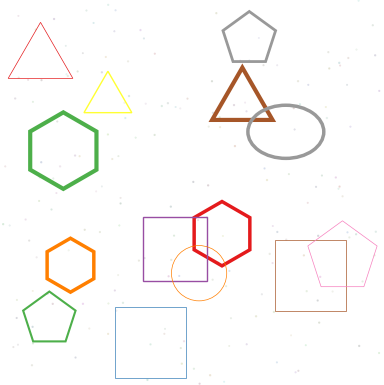[{"shape": "triangle", "thickness": 0.5, "radius": 0.49, "center": [0.105, 0.845]}, {"shape": "hexagon", "thickness": 2.5, "radius": 0.42, "center": [0.577, 0.393]}, {"shape": "square", "thickness": 0.5, "radius": 0.46, "center": [0.39, 0.111]}, {"shape": "pentagon", "thickness": 1.5, "radius": 0.36, "center": [0.128, 0.171]}, {"shape": "hexagon", "thickness": 3, "radius": 0.5, "center": [0.165, 0.609]}, {"shape": "square", "thickness": 1, "radius": 0.42, "center": [0.454, 0.353]}, {"shape": "hexagon", "thickness": 2.5, "radius": 0.35, "center": [0.183, 0.311]}, {"shape": "circle", "thickness": 0.5, "radius": 0.36, "center": [0.517, 0.29]}, {"shape": "triangle", "thickness": 1, "radius": 0.36, "center": [0.28, 0.743]}, {"shape": "triangle", "thickness": 3, "radius": 0.45, "center": [0.629, 0.734]}, {"shape": "square", "thickness": 0.5, "radius": 0.46, "center": [0.806, 0.284]}, {"shape": "pentagon", "thickness": 0.5, "radius": 0.47, "center": [0.89, 0.332]}, {"shape": "pentagon", "thickness": 2, "radius": 0.36, "center": [0.647, 0.898]}, {"shape": "oval", "thickness": 2.5, "radius": 0.49, "center": [0.742, 0.658]}]